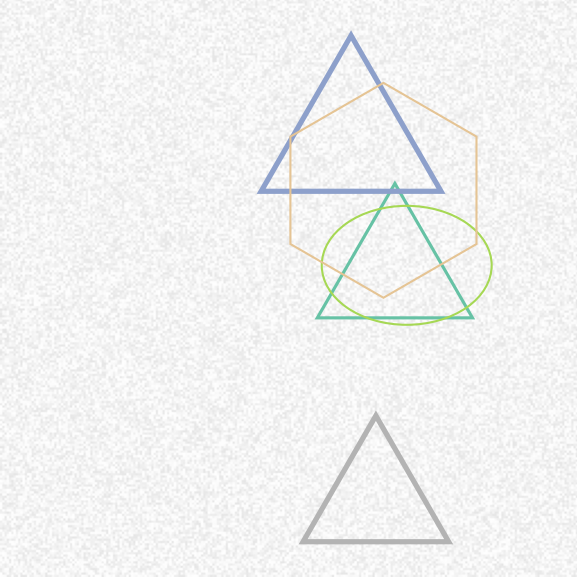[{"shape": "triangle", "thickness": 1.5, "radius": 0.78, "center": [0.684, 0.526]}, {"shape": "triangle", "thickness": 2.5, "radius": 0.9, "center": [0.608, 0.758]}, {"shape": "oval", "thickness": 1, "radius": 0.74, "center": [0.704, 0.54]}, {"shape": "hexagon", "thickness": 1, "radius": 0.93, "center": [0.664, 0.67]}, {"shape": "triangle", "thickness": 2.5, "radius": 0.73, "center": [0.651, 0.134]}]